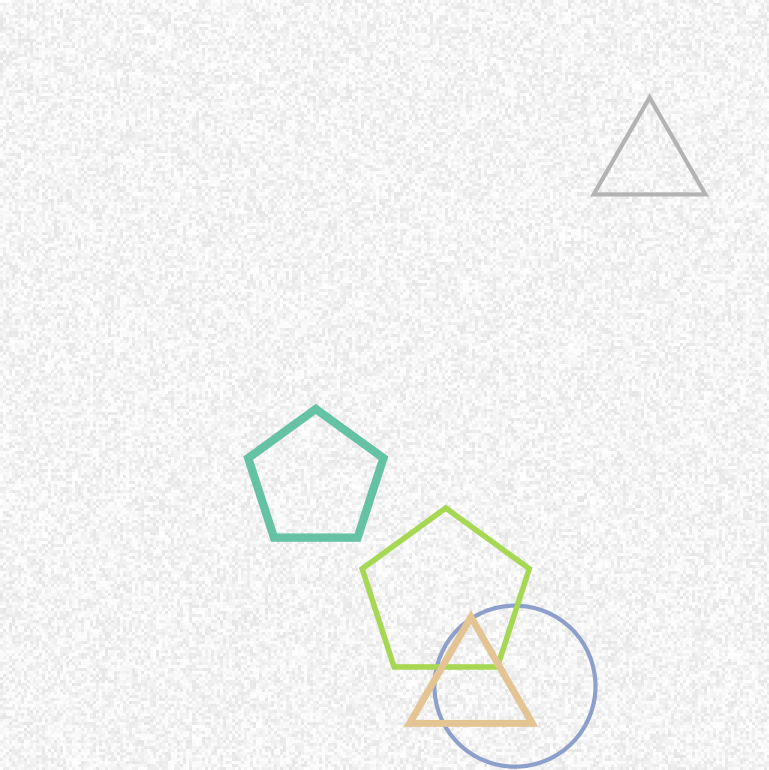[{"shape": "pentagon", "thickness": 3, "radius": 0.46, "center": [0.41, 0.376]}, {"shape": "circle", "thickness": 1.5, "radius": 0.52, "center": [0.669, 0.109]}, {"shape": "pentagon", "thickness": 2, "radius": 0.57, "center": [0.579, 0.226]}, {"shape": "triangle", "thickness": 2.5, "radius": 0.46, "center": [0.612, 0.107]}, {"shape": "triangle", "thickness": 1.5, "radius": 0.42, "center": [0.844, 0.789]}]